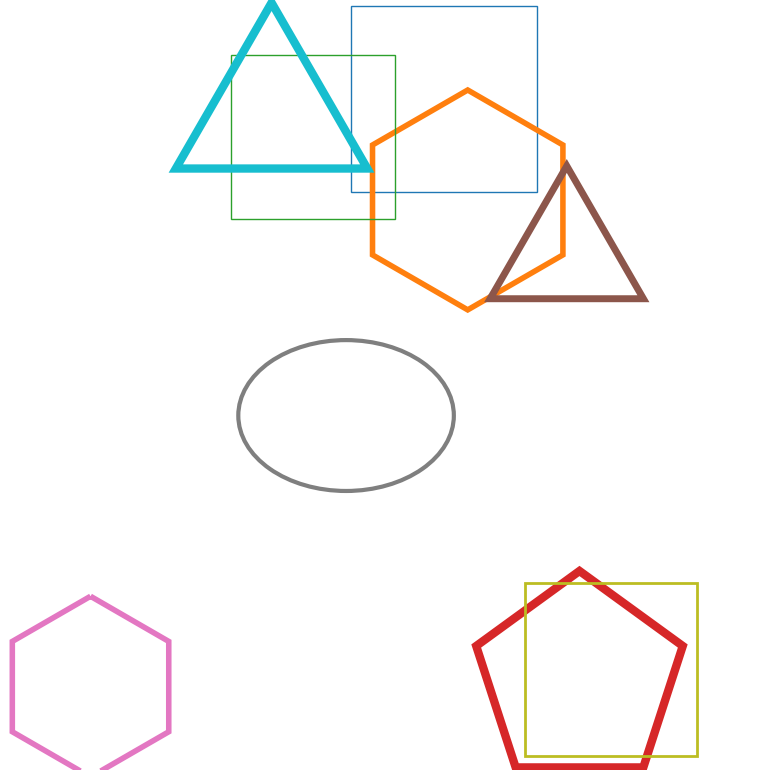[{"shape": "square", "thickness": 0.5, "radius": 0.6, "center": [0.576, 0.872]}, {"shape": "hexagon", "thickness": 2, "radius": 0.71, "center": [0.607, 0.74]}, {"shape": "square", "thickness": 0.5, "radius": 0.53, "center": [0.406, 0.823]}, {"shape": "pentagon", "thickness": 3, "radius": 0.71, "center": [0.753, 0.117]}, {"shape": "triangle", "thickness": 2.5, "radius": 0.57, "center": [0.736, 0.67]}, {"shape": "hexagon", "thickness": 2, "radius": 0.59, "center": [0.118, 0.108]}, {"shape": "oval", "thickness": 1.5, "radius": 0.7, "center": [0.449, 0.46]}, {"shape": "square", "thickness": 1, "radius": 0.56, "center": [0.794, 0.131]}, {"shape": "triangle", "thickness": 3, "radius": 0.72, "center": [0.353, 0.853]}]